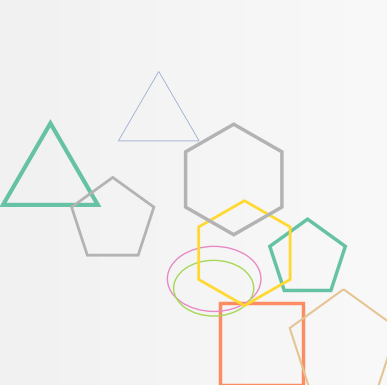[{"shape": "pentagon", "thickness": 2.5, "radius": 0.51, "center": [0.794, 0.328]}, {"shape": "triangle", "thickness": 3, "radius": 0.71, "center": [0.13, 0.538]}, {"shape": "square", "thickness": 2.5, "radius": 0.53, "center": [0.675, 0.106]}, {"shape": "triangle", "thickness": 0.5, "radius": 0.6, "center": [0.41, 0.694]}, {"shape": "oval", "thickness": 1, "radius": 0.6, "center": [0.553, 0.276]}, {"shape": "oval", "thickness": 1, "radius": 0.52, "center": [0.551, 0.251]}, {"shape": "hexagon", "thickness": 2, "radius": 0.68, "center": [0.631, 0.342]}, {"shape": "pentagon", "thickness": 1.5, "radius": 0.73, "center": [0.887, 0.103]}, {"shape": "pentagon", "thickness": 2, "radius": 0.56, "center": [0.291, 0.428]}, {"shape": "hexagon", "thickness": 2.5, "radius": 0.72, "center": [0.603, 0.534]}]